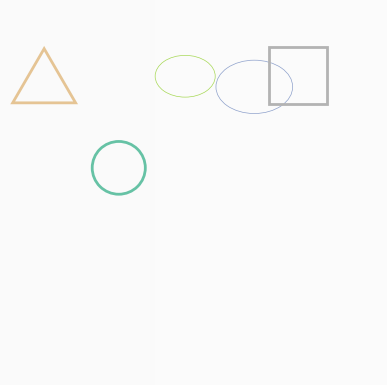[{"shape": "circle", "thickness": 2, "radius": 0.34, "center": [0.306, 0.564]}, {"shape": "oval", "thickness": 0.5, "radius": 0.49, "center": [0.656, 0.774]}, {"shape": "oval", "thickness": 0.5, "radius": 0.39, "center": [0.478, 0.802]}, {"shape": "triangle", "thickness": 2, "radius": 0.47, "center": [0.114, 0.78]}, {"shape": "square", "thickness": 2, "radius": 0.37, "center": [0.769, 0.804]}]